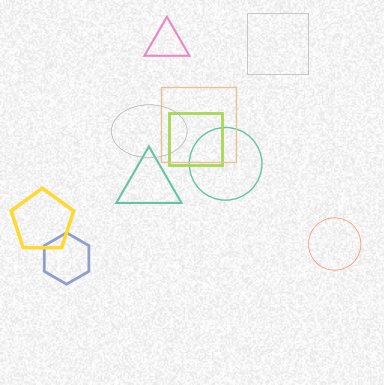[{"shape": "triangle", "thickness": 1.5, "radius": 0.49, "center": [0.387, 0.522]}, {"shape": "circle", "thickness": 1, "radius": 0.47, "center": [0.586, 0.574]}, {"shape": "circle", "thickness": 0.5, "radius": 0.34, "center": [0.869, 0.366]}, {"shape": "hexagon", "thickness": 2, "radius": 0.33, "center": [0.173, 0.329]}, {"shape": "triangle", "thickness": 1.5, "radius": 0.34, "center": [0.434, 0.889]}, {"shape": "square", "thickness": 2, "radius": 0.34, "center": [0.508, 0.639]}, {"shape": "pentagon", "thickness": 2.5, "radius": 0.43, "center": [0.11, 0.426]}, {"shape": "square", "thickness": 1, "radius": 0.48, "center": [0.516, 0.677]}, {"shape": "square", "thickness": 0.5, "radius": 0.4, "center": [0.721, 0.888]}, {"shape": "oval", "thickness": 0.5, "radius": 0.49, "center": [0.388, 0.659]}]